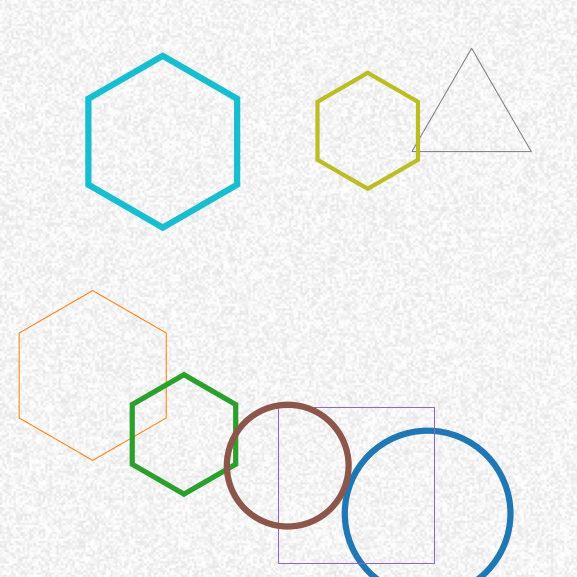[{"shape": "circle", "thickness": 3, "radius": 0.72, "center": [0.74, 0.11]}, {"shape": "hexagon", "thickness": 0.5, "radius": 0.74, "center": [0.161, 0.349]}, {"shape": "hexagon", "thickness": 2.5, "radius": 0.52, "center": [0.319, 0.247]}, {"shape": "square", "thickness": 0.5, "radius": 0.68, "center": [0.617, 0.159]}, {"shape": "circle", "thickness": 3, "radius": 0.53, "center": [0.498, 0.193]}, {"shape": "triangle", "thickness": 0.5, "radius": 0.6, "center": [0.817, 0.796]}, {"shape": "hexagon", "thickness": 2, "radius": 0.5, "center": [0.637, 0.773]}, {"shape": "hexagon", "thickness": 3, "radius": 0.74, "center": [0.282, 0.754]}]